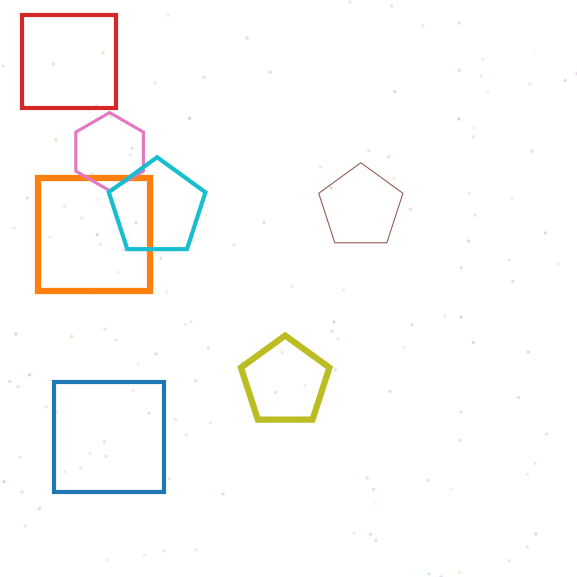[{"shape": "square", "thickness": 2, "radius": 0.48, "center": [0.189, 0.243]}, {"shape": "square", "thickness": 3, "radius": 0.49, "center": [0.163, 0.593]}, {"shape": "square", "thickness": 2, "radius": 0.4, "center": [0.12, 0.893]}, {"shape": "pentagon", "thickness": 0.5, "radius": 0.38, "center": [0.625, 0.641]}, {"shape": "hexagon", "thickness": 1.5, "radius": 0.34, "center": [0.19, 0.737]}, {"shape": "pentagon", "thickness": 3, "radius": 0.4, "center": [0.494, 0.338]}, {"shape": "pentagon", "thickness": 2, "radius": 0.44, "center": [0.272, 0.639]}]